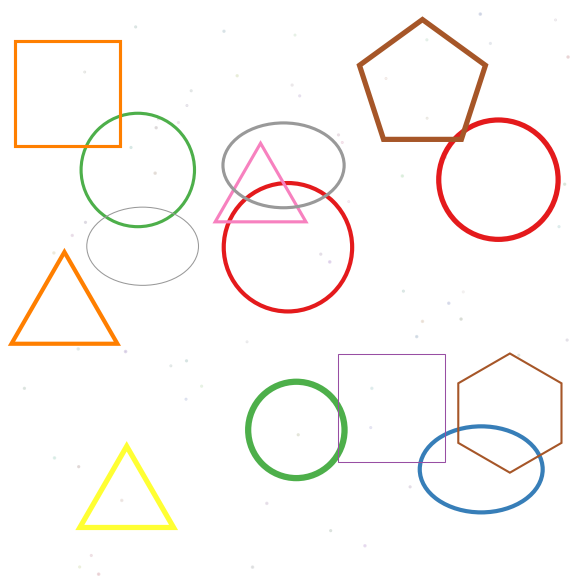[{"shape": "circle", "thickness": 2, "radius": 0.56, "center": [0.499, 0.571]}, {"shape": "circle", "thickness": 2.5, "radius": 0.52, "center": [0.863, 0.688]}, {"shape": "oval", "thickness": 2, "radius": 0.53, "center": [0.833, 0.186]}, {"shape": "circle", "thickness": 1.5, "radius": 0.49, "center": [0.239, 0.705]}, {"shape": "circle", "thickness": 3, "radius": 0.42, "center": [0.513, 0.255]}, {"shape": "square", "thickness": 0.5, "radius": 0.47, "center": [0.678, 0.293]}, {"shape": "square", "thickness": 1.5, "radius": 0.46, "center": [0.117, 0.837]}, {"shape": "triangle", "thickness": 2, "radius": 0.53, "center": [0.112, 0.457]}, {"shape": "triangle", "thickness": 2.5, "radius": 0.47, "center": [0.219, 0.133]}, {"shape": "pentagon", "thickness": 2.5, "radius": 0.57, "center": [0.732, 0.851]}, {"shape": "hexagon", "thickness": 1, "radius": 0.52, "center": [0.883, 0.284]}, {"shape": "triangle", "thickness": 1.5, "radius": 0.45, "center": [0.451, 0.66]}, {"shape": "oval", "thickness": 0.5, "radius": 0.48, "center": [0.247, 0.573]}, {"shape": "oval", "thickness": 1.5, "radius": 0.52, "center": [0.491, 0.713]}]